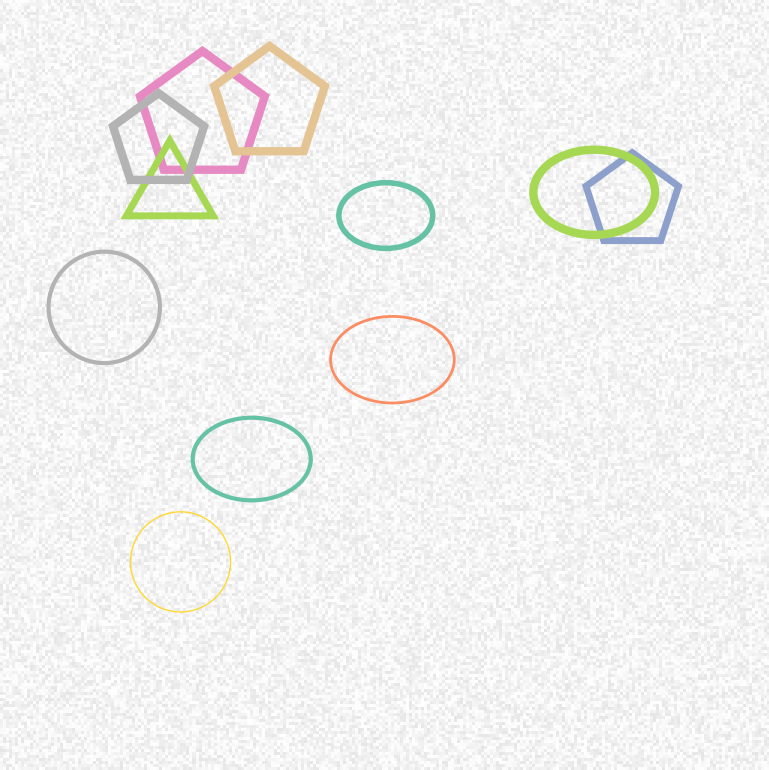[{"shape": "oval", "thickness": 1.5, "radius": 0.38, "center": [0.327, 0.404]}, {"shape": "oval", "thickness": 2, "radius": 0.3, "center": [0.501, 0.72]}, {"shape": "oval", "thickness": 1, "radius": 0.4, "center": [0.51, 0.533]}, {"shape": "pentagon", "thickness": 2.5, "radius": 0.32, "center": [0.821, 0.739]}, {"shape": "pentagon", "thickness": 3, "radius": 0.43, "center": [0.263, 0.849]}, {"shape": "oval", "thickness": 3, "radius": 0.4, "center": [0.772, 0.75]}, {"shape": "triangle", "thickness": 2.5, "radius": 0.33, "center": [0.22, 0.752]}, {"shape": "circle", "thickness": 0.5, "radius": 0.32, "center": [0.234, 0.27]}, {"shape": "pentagon", "thickness": 3, "radius": 0.38, "center": [0.35, 0.865]}, {"shape": "circle", "thickness": 1.5, "radius": 0.36, "center": [0.135, 0.601]}, {"shape": "pentagon", "thickness": 3, "radius": 0.31, "center": [0.206, 0.817]}]